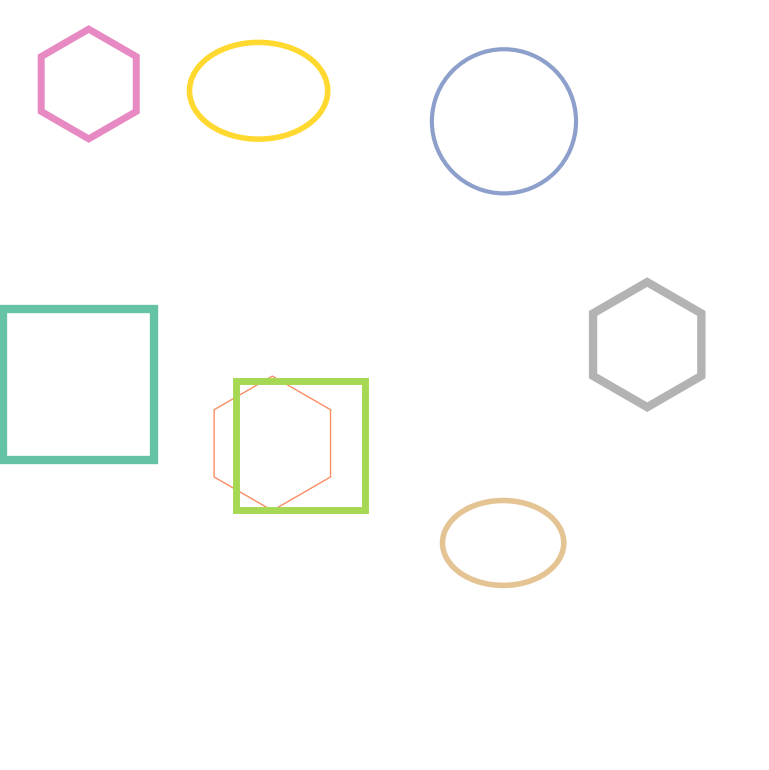[{"shape": "square", "thickness": 3, "radius": 0.49, "center": [0.102, 0.501]}, {"shape": "hexagon", "thickness": 0.5, "radius": 0.44, "center": [0.354, 0.424]}, {"shape": "circle", "thickness": 1.5, "radius": 0.47, "center": [0.654, 0.842]}, {"shape": "hexagon", "thickness": 2.5, "radius": 0.36, "center": [0.115, 0.891]}, {"shape": "square", "thickness": 2.5, "radius": 0.42, "center": [0.391, 0.421]}, {"shape": "oval", "thickness": 2, "radius": 0.45, "center": [0.336, 0.882]}, {"shape": "oval", "thickness": 2, "radius": 0.39, "center": [0.653, 0.295]}, {"shape": "hexagon", "thickness": 3, "radius": 0.41, "center": [0.841, 0.552]}]